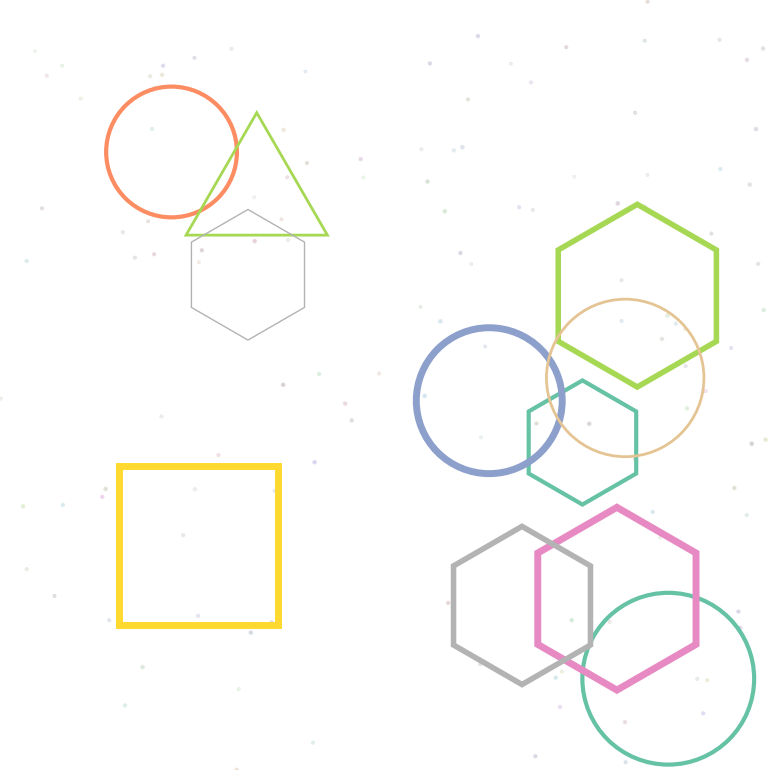[{"shape": "circle", "thickness": 1.5, "radius": 0.56, "center": [0.868, 0.119]}, {"shape": "hexagon", "thickness": 1.5, "radius": 0.4, "center": [0.756, 0.425]}, {"shape": "circle", "thickness": 1.5, "radius": 0.42, "center": [0.223, 0.803]}, {"shape": "circle", "thickness": 2.5, "radius": 0.47, "center": [0.635, 0.48]}, {"shape": "hexagon", "thickness": 2.5, "radius": 0.59, "center": [0.801, 0.222]}, {"shape": "hexagon", "thickness": 2, "radius": 0.59, "center": [0.828, 0.616]}, {"shape": "triangle", "thickness": 1, "radius": 0.53, "center": [0.333, 0.748]}, {"shape": "square", "thickness": 2.5, "radius": 0.52, "center": [0.258, 0.292]}, {"shape": "circle", "thickness": 1, "radius": 0.51, "center": [0.812, 0.509]}, {"shape": "hexagon", "thickness": 2, "radius": 0.51, "center": [0.678, 0.214]}, {"shape": "hexagon", "thickness": 0.5, "radius": 0.42, "center": [0.322, 0.643]}]